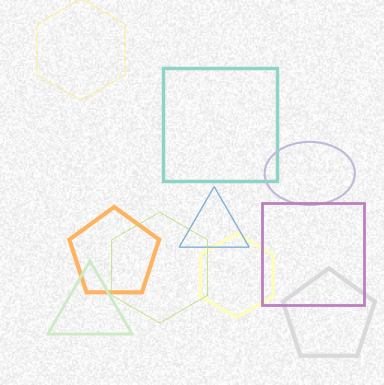[{"shape": "square", "thickness": 2.5, "radius": 0.74, "center": [0.572, 0.676]}, {"shape": "hexagon", "thickness": 2, "radius": 0.54, "center": [0.615, 0.284]}, {"shape": "oval", "thickness": 1.5, "radius": 0.59, "center": [0.805, 0.55]}, {"shape": "triangle", "thickness": 1, "radius": 0.52, "center": [0.556, 0.41]}, {"shape": "pentagon", "thickness": 3, "radius": 0.61, "center": [0.297, 0.34]}, {"shape": "hexagon", "thickness": 0.5, "radius": 0.72, "center": [0.415, 0.305]}, {"shape": "pentagon", "thickness": 3, "radius": 0.63, "center": [0.854, 0.178]}, {"shape": "square", "thickness": 2, "radius": 0.66, "center": [0.813, 0.341]}, {"shape": "triangle", "thickness": 2, "radius": 0.63, "center": [0.234, 0.196]}, {"shape": "hexagon", "thickness": 0.5, "radius": 0.66, "center": [0.21, 0.872]}]